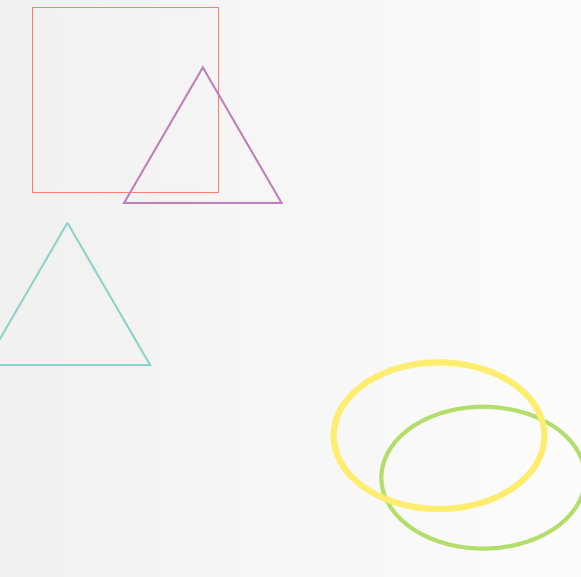[{"shape": "triangle", "thickness": 1, "radius": 0.82, "center": [0.116, 0.449]}, {"shape": "square", "thickness": 0.5, "radius": 0.8, "center": [0.215, 0.827]}, {"shape": "oval", "thickness": 2, "radius": 0.88, "center": [0.831, 0.172]}, {"shape": "triangle", "thickness": 1, "radius": 0.78, "center": [0.349, 0.726]}, {"shape": "oval", "thickness": 3, "radius": 0.91, "center": [0.755, 0.245]}]